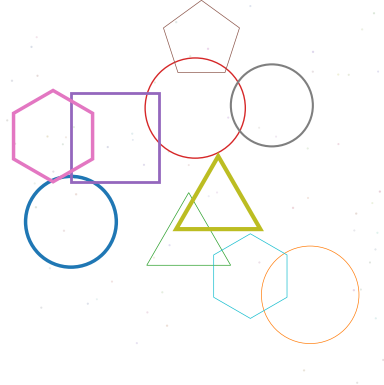[{"shape": "circle", "thickness": 2.5, "radius": 0.59, "center": [0.184, 0.424]}, {"shape": "circle", "thickness": 0.5, "radius": 0.63, "center": [0.806, 0.234]}, {"shape": "triangle", "thickness": 0.5, "radius": 0.63, "center": [0.49, 0.374]}, {"shape": "circle", "thickness": 1, "radius": 0.65, "center": [0.507, 0.719]}, {"shape": "square", "thickness": 2, "radius": 0.58, "center": [0.299, 0.643]}, {"shape": "pentagon", "thickness": 0.5, "radius": 0.52, "center": [0.523, 0.895]}, {"shape": "hexagon", "thickness": 2.5, "radius": 0.59, "center": [0.138, 0.646]}, {"shape": "circle", "thickness": 1.5, "radius": 0.53, "center": [0.706, 0.726]}, {"shape": "triangle", "thickness": 3, "radius": 0.63, "center": [0.567, 0.468]}, {"shape": "hexagon", "thickness": 0.5, "radius": 0.55, "center": [0.65, 0.283]}]